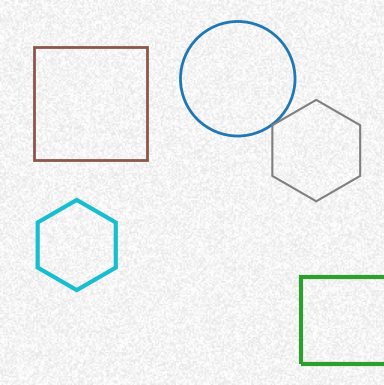[{"shape": "circle", "thickness": 2, "radius": 0.74, "center": [0.618, 0.795]}, {"shape": "square", "thickness": 3, "radius": 0.56, "center": [0.894, 0.167]}, {"shape": "square", "thickness": 2, "radius": 0.73, "center": [0.234, 0.73]}, {"shape": "hexagon", "thickness": 1.5, "radius": 0.66, "center": [0.821, 0.609]}, {"shape": "hexagon", "thickness": 3, "radius": 0.59, "center": [0.199, 0.364]}]